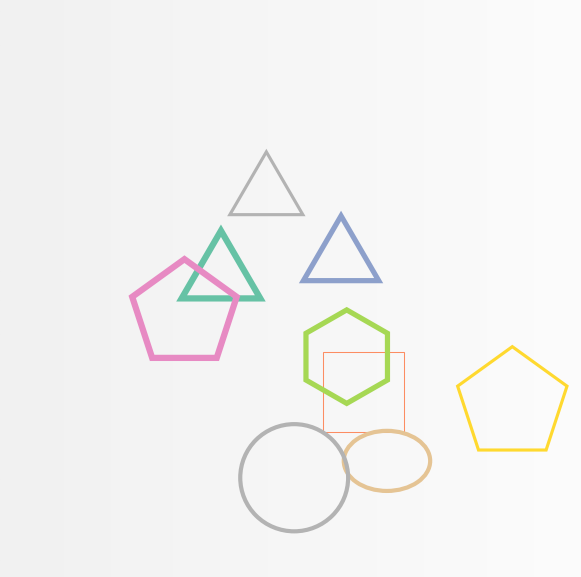[{"shape": "triangle", "thickness": 3, "radius": 0.39, "center": [0.38, 0.521]}, {"shape": "square", "thickness": 0.5, "radius": 0.35, "center": [0.625, 0.32]}, {"shape": "triangle", "thickness": 2.5, "radius": 0.37, "center": [0.587, 0.551]}, {"shape": "pentagon", "thickness": 3, "radius": 0.47, "center": [0.317, 0.456]}, {"shape": "hexagon", "thickness": 2.5, "radius": 0.4, "center": [0.597, 0.382]}, {"shape": "pentagon", "thickness": 1.5, "radius": 0.49, "center": [0.881, 0.3]}, {"shape": "oval", "thickness": 2, "radius": 0.37, "center": [0.666, 0.201]}, {"shape": "circle", "thickness": 2, "radius": 0.46, "center": [0.506, 0.172]}, {"shape": "triangle", "thickness": 1.5, "radius": 0.36, "center": [0.458, 0.664]}]